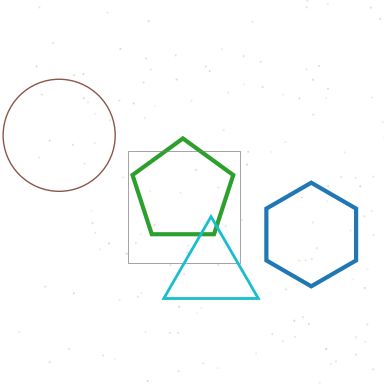[{"shape": "hexagon", "thickness": 3, "radius": 0.67, "center": [0.808, 0.391]}, {"shape": "pentagon", "thickness": 3, "radius": 0.69, "center": [0.475, 0.503]}, {"shape": "circle", "thickness": 1, "radius": 0.73, "center": [0.154, 0.649]}, {"shape": "square", "thickness": 0.5, "radius": 0.73, "center": [0.479, 0.462]}, {"shape": "triangle", "thickness": 2, "radius": 0.71, "center": [0.548, 0.296]}]